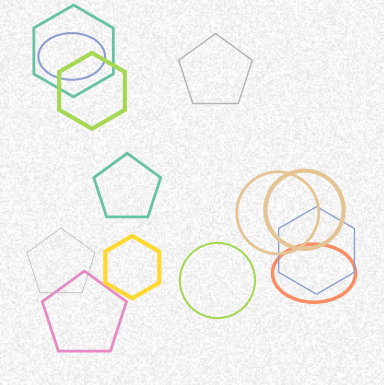[{"shape": "pentagon", "thickness": 2, "radius": 0.46, "center": [0.331, 0.51]}, {"shape": "hexagon", "thickness": 2, "radius": 0.6, "center": [0.191, 0.868]}, {"shape": "oval", "thickness": 2.5, "radius": 0.54, "center": [0.816, 0.29]}, {"shape": "oval", "thickness": 1.5, "radius": 0.43, "center": [0.186, 0.853]}, {"shape": "hexagon", "thickness": 1, "radius": 0.57, "center": [0.822, 0.35]}, {"shape": "pentagon", "thickness": 2, "radius": 0.58, "center": [0.219, 0.181]}, {"shape": "hexagon", "thickness": 3, "radius": 0.49, "center": [0.239, 0.764]}, {"shape": "circle", "thickness": 1.5, "radius": 0.49, "center": [0.565, 0.271]}, {"shape": "hexagon", "thickness": 3, "radius": 0.41, "center": [0.344, 0.306]}, {"shape": "circle", "thickness": 2, "radius": 0.53, "center": [0.721, 0.447]}, {"shape": "circle", "thickness": 3, "radius": 0.51, "center": [0.791, 0.455]}, {"shape": "pentagon", "thickness": 1, "radius": 0.5, "center": [0.56, 0.812]}, {"shape": "pentagon", "thickness": 0.5, "radius": 0.47, "center": [0.158, 0.315]}]